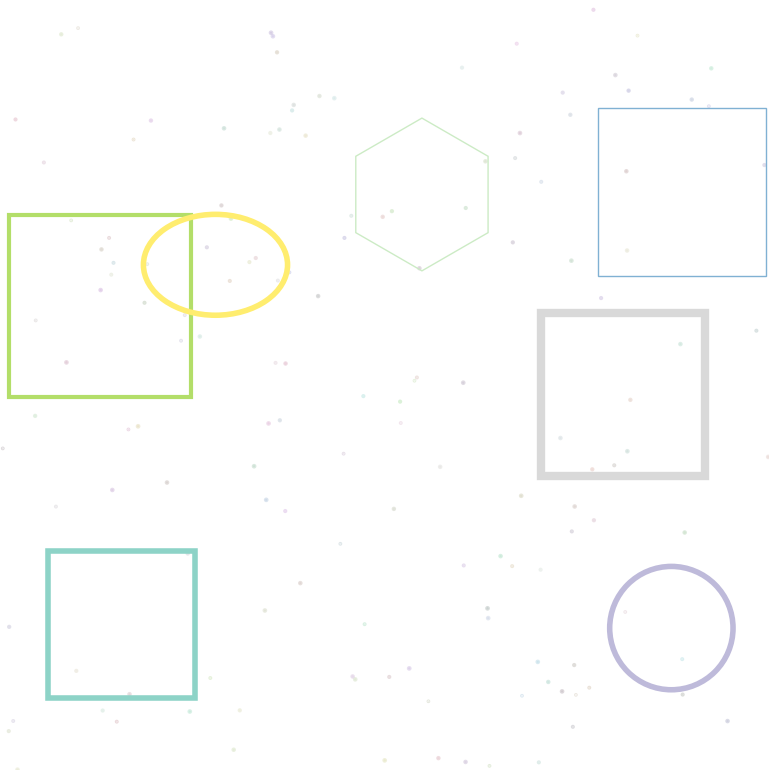[{"shape": "square", "thickness": 2, "radius": 0.48, "center": [0.158, 0.189]}, {"shape": "circle", "thickness": 2, "radius": 0.4, "center": [0.872, 0.184]}, {"shape": "square", "thickness": 0.5, "radius": 0.54, "center": [0.886, 0.751]}, {"shape": "square", "thickness": 1.5, "radius": 0.59, "center": [0.13, 0.603]}, {"shape": "square", "thickness": 3, "radius": 0.53, "center": [0.809, 0.488]}, {"shape": "hexagon", "thickness": 0.5, "radius": 0.5, "center": [0.548, 0.747]}, {"shape": "oval", "thickness": 2, "radius": 0.47, "center": [0.28, 0.656]}]